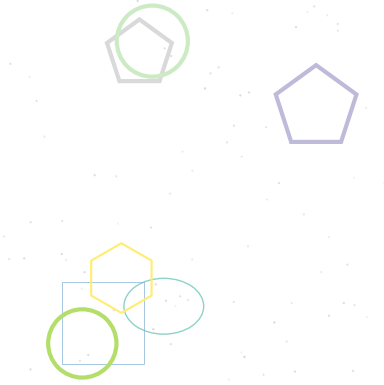[{"shape": "oval", "thickness": 1, "radius": 0.52, "center": [0.425, 0.205]}, {"shape": "pentagon", "thickness": 3, "radius": 0.55, "center": [0.821, 0.721]}, {"shape": "square", "thickness": 0.5, "radius": 0.53, "center": [0.267, 0.162]}, {"shape": "circle", "thickness": 3, "radius": 0.44, "center": [0.214, 0.108]}, {"shape": "pentagon", "thickness": 3, "radius": 0.44, "center": [0.362, 0.861]}, {"shape": "circle", "thickness": 3, "radius": 0.46, "center": [0.396, 0.893]}, {"shape": "hexagon", "thickness": 1.5, "radius": 0.45, "center": [0.315, 0.278]}]